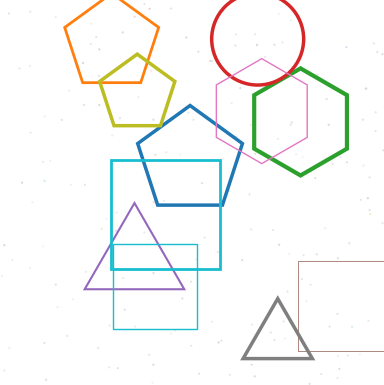[{"shape": "pentagon", "thickness": 2.5, "radius": 0.72, "center": [0.494, 0.583]}, {"shape": "pentagon", "thickness": 2, "radius": 0.64, "center": [0.29, 0.889]}, {"shape": "hexagon", "thickness": 3, "radius": 0.7, "center": [0.781, 0.683]}, {"shape": "circle", "thickness": 2.5, "radius": 0.6, "center": [0.669, 0.899]}, {"shape": "triangle", "thickness": 1.5, "radius": 0.75, "center": [0.349, 0.323]}, {"shape": "square", "thickness": 0.5, "radius": 0.58, "center": [0.89, 0.206]}, {"shape": "hexagon", "thickness": 1, "radius": 0.68, "center": [0.68, 0.711]}, {"shape": "triangle", "thickness": 2.5, "radius": 0.52, "center": [0.721, 0.12]}, {"shape": "pentagon", "thickness": 2.5, "radius": 0.51, "center": [0.357, 0.757]}, {"shape": "square", "thickness": 1, "radius": 0.55, "center": [0.402, 0.256]}, {"shape": "square", "thickness": 2, "radius": 0.71, "center": [0.43, 0.444]}]